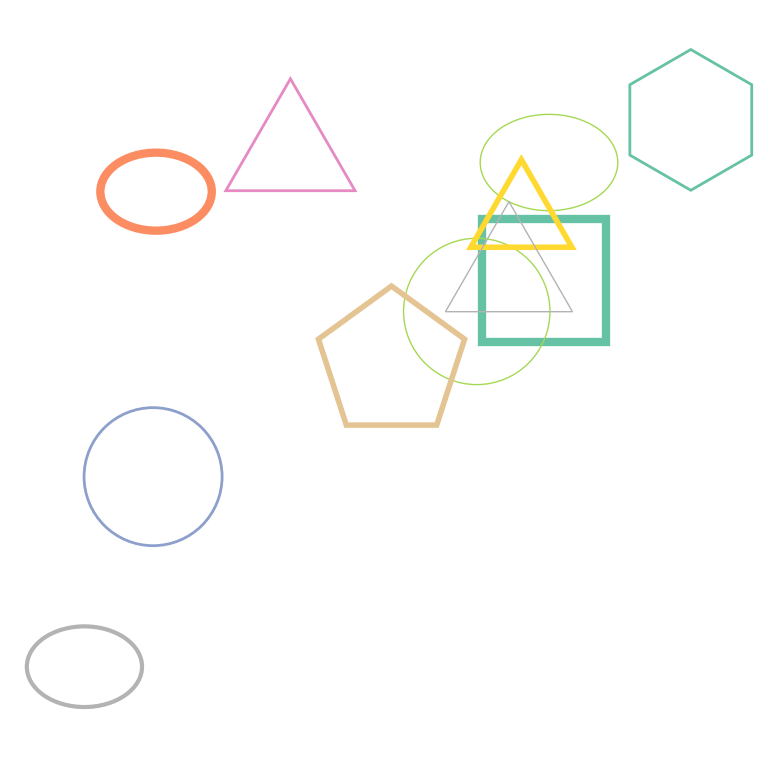[{"shape": "square", "thickness": 3, "radius": 0.4, "center": [0.706, 0.636]}, {"shape": "hexagon", "thickness": 1, "radius": 0.46, "center": [0.897, 0.844]}, {"shape": "oval", "thickness": 3, "radius": 0.36, "center": [0.203, 0.751]}, {"shape": "circle", "thickness": 1, "radius": 0.45, "center": [0.199, 0.381]}, {"shape": "triangle", "thickness": 1, "radius": 0.48, "center": [0.377, 0.801]}, {"shape": "oval", "thickness": 0.5, "radius": 0.45, "center": [0.713, 0.789]}, {"shape": "circle", "thickness": 0.5, "radius": 0.48, "center": [0.619, 0.596]}, {"shape": "triangle", "thickness": 2, "radius": 0.38, "center": [0.677, 0.717]}, {"shape": "pentagon", "thickness": 2, "radius": 0.5, "center": [0.508, 0.529]}, {"shape": "oval", "thickness": 1.5, "radius": 0.37, "center": [0.11, 0.134]}, {"shape": "triangle", "thickness": 0.5, "radius": 0.48, "center": [0.661, 0.643]}]